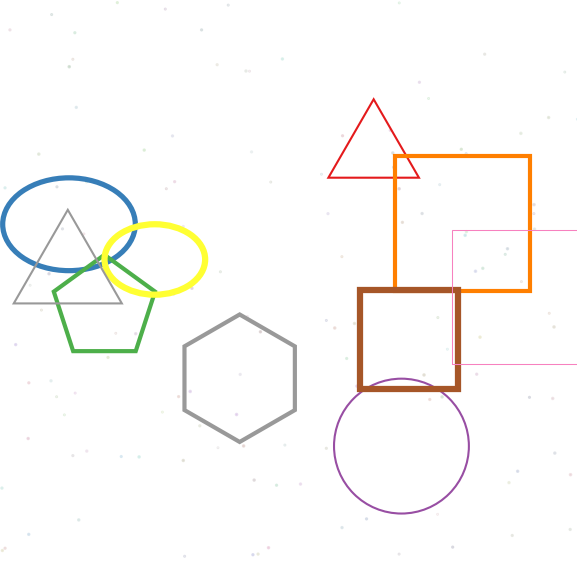[{"shape": "triangle", "thickness": 1, "radius": 0.45, "center": [0.647, 0.737]}, {"shape": "oval", "thickness": 2.5, "radius": 0.57, "center": [0.119, 0.611]}, {"shape": "pentagon", "thickness": 2, "radius": 0.46, "center": [0.181, 0.466]}, {"shape": "circle", "thickness": 1, "radius": 0.58, "center": [0.695, 0.227]}, {"shape": "square", "thickness": 2, "radius": 0.59, "center": [0.801, 0.612]}, {"shape": "oval", "thickness": 3, "radius": 0.44, "center": [0.268, 0.55]}, {"shape": "square", "thickness": 3, "radius": 0.43, "center": [0.708, 0.411]}, {"shape": "square", "thickness": 0.5, "radius": 0.58, "center": [0.898, 0.485]}, {"shape": "triangle", "thickness": 1, "radius": 0.54, "center": [0.117, 0.528]}, {"shape": "hexagon", "thickness": 2, "radius": 0.55, "center": [0.415, 0.344]}]